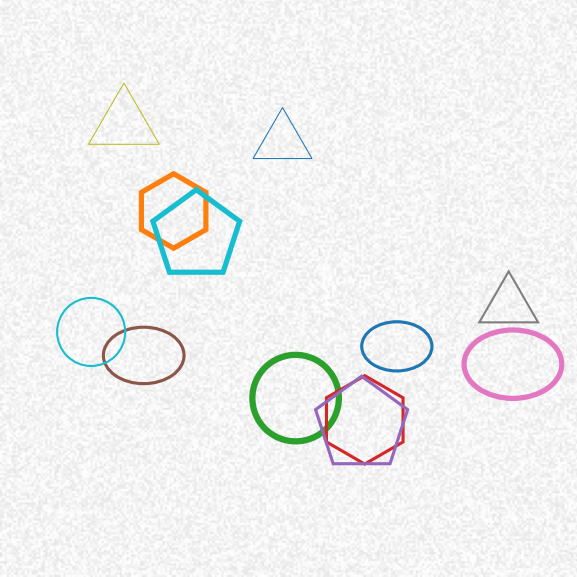[{"shape": "triangle", "thickness": 0.5, "radius": 0.29, "center": [0.489, 0.754]}, {"shape": "oval", "thickness": 1.5, "radius": 0.3, "center": [0.687, 0.399]}, {"shape": "hexagon", "thickness": 2.5, "radius": 0.32, "center": [0.301, 0.634]}, {"shape": "circle", "thickness": 3, "radius": 0.37, "center": [0.512, 0.31]}, {"shape": "hexagon", "thickness": 1.5, "radius": 0.38, "center": [0.632, 0.272]}, {"shape": "pentagon", "thickness": 1.5, "radius": 0.42, "center": [0.626, 0.264]}, {"shape": "oval", "thickness": 1.5, "radius": 0.35, "center": [0.249, 0.384]}, {"shape": "oval", "thickness": 2.5, "radius": 0.42, "center": [0.888, 0.369]}, {"shape": "triangle", "thickness": 1, "radius": 0.29, "center": [0.881, 0.47]}, {"shape": "triangle", "thickness": 0.5, "radius": 0.35, "center": [0.215, 0.785]}, {"shape": "circle", "thickness": 1, "radius": 0.29, "center": [0.158, 0.424]}, {"shape": "pentagon", "thickness": 2.5, "radius": 0.39, "center": [0.34, 0.592]}]